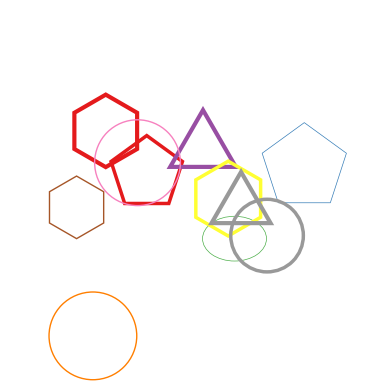[{"shape": "pentagon", "thickness": 2.5, "radius": 0.49, "center": [0.381, 0.55]}, {"shape": "hexagon", "thickness": 3, "radius": 0.47, "center": [0.275, 0.66]}, {"shape": "pentagon", "thickness": 0.5, "radius": 0.58, "center": [0.79, 0.566]}, {"shape": "oval", "thickness": 0.5, "radius": 0.42, "center": [0.609, 0.38]}, {"shape": "triangle", "thickness": 3, "radius": 0.49, "center": [0.527, 0.616]}, {"shape": "circle", "thickness": 1, "radius": 0.57, "center": [0.241, 0.128]}, {"shape": "hexagon", "thickness": 2.5, "radius": 0.49, "center": [0.593, 0.484]}, {"shape": "hexagon", "thickness": 1, "radius": 0.41, "center": [0.199, 0.461]}, {"shape": "circle", "thickness": 1, "radius": 0.56, "center": [0.357, 0.577]}, {"shape": "circle", "thickness": 2.5, "radius": 0.47, "center": [0.694, 0.388]}, {"shape": "triangle", "thickness": 3, "radius": 0.44, "center": [0.626, 0.465]}]